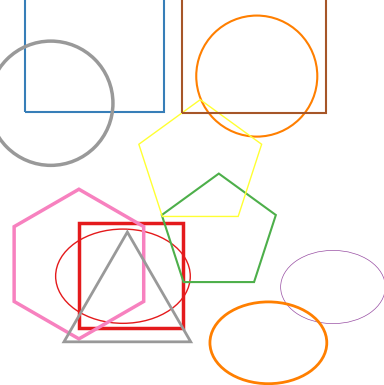[{"shape": "oval", "thickness": 1, "radius": 0.87, "center": [0.319, 0.283]}, {"shape": "square", "thickness": 2.5, "radius": 0.68, "center": [0.341, 0.284]}, {"shape": "square", "thickness": 1.5, "radius": 0.9, "center": [0.246, 0.89]}, {"shape": "pentagon", "thickness": 1.5, "radius": 0.78, "center": [0.568, 0.393]}, {"shape": "oval", "thickness": 0.5, "radius": 0.68, "center": [0.865, 0.255]}, {"shape": "circle", "thickness": 1.5, "radius": 0.79, "center": [0.667, 0.802]}, {"shape": "oval", "thickness": 2, "radius": 0.76, "center": [0.697, 0.11]}, {"shape": "pentagon", "thickness": 1, "radius": 0.84, "center": [0.52, 0.573]}, {"shape": "square", "thickness": 1.5, "radius": 0.94, "center": [0.66, 0.895]}, {"shape": "hexagon", "thickness": 2.5, "radius": 0.97, "center": [0.205, 0.314]}, {"shape": "circle", "thickness": 2.5, "radius": 0.81, "center": [0.132, 0.732]}, {"shape": "triangle", "thickness": 2, "radius": 0.95, "center": [0.331, 0.207]}]